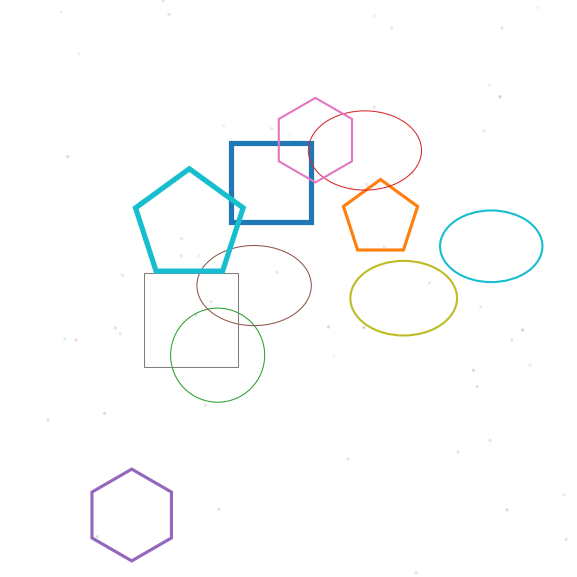[{"shape": "square", "thickness": 2.5, "radius": 0.35, "center": [0.47, 0.683]}, {"shape": "pentagon", "thickness": 1.5, "radius": 0.34, "center": [0.659, 0.621]}, {"shape": "circle", "thickness": 0.5, "radius": 0.41, "center": [0.377, 0.384]}, {"shape": "oval", "thickness": 0.5, "radius": 0.49, "center": [0.632, 0.739]}, {"shape": "hexagon", "thickness": 1.5, "radius": 0.4, "center": [0.228, 0.107]}, {"shape": "oval", "thickness": 0.5, "radius": 0.5, "center": [0.44, 0.505]}, {"shape": "hexagon", "thickness": 1, "radius": 0.37, "center": [0.546, 0.756]}, {"shape": "square", "thickness": 0.5, "radius": 0.41, "center": [0.331, 0.445]}, {"shape": "oval", "thickness": 1, "radius": 0.46, "center": [0.699, 0.483]}, {"shape": "oval", "thickness": 1, "radius": 0.44, "center": [0.851, 0.573]}, {"shape": "pentagon", "thickness": 2.5, "radius": 0.49, "center": [0.328, 0.609]}]